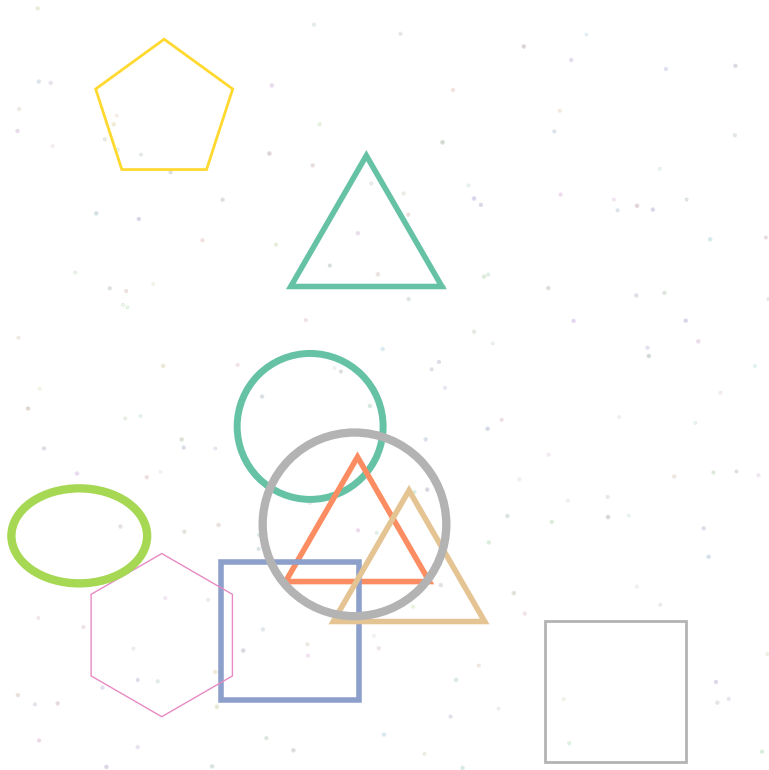[{"shape": "triangle", "thickness": 2, "radius": 0.57, "center": [0.476, 0.685]}, {"shape": "circle", "thickness": 2.5, "radius": 0.47, "center": [0.403, 0.446]}, {"shape": "triangle", "thickness": 2, "radius": 0.54, "center": [0.464, 0.299]}, {"shape": "square", "thickness": 2, "radius": 0.45, "center": [0.377, 0.18]}, {"shape": "hexagon", "thickness": 0.5, "radius": 0.53, "center": [0.21, 0.175]}, {"shape": "oval", "thickness": 3, "radius": 0.44, "center": [0.103, 0.304]}, {"shape": "pentagon", "thickness": 1, "radius": 0.47, "center": [0.213, 0.856]}, {"shape": "triangle", "thickness": 2, "radius": 0.57, "center": [0.531, 0.25]}, {"shape": "square", "thickness": 1, "radius": 0.46, "center": [0.8, 0.102]}, {"shape": "circle", "thickness": 3, "radius": 0.6, "center": [0.46, 0.319]}]